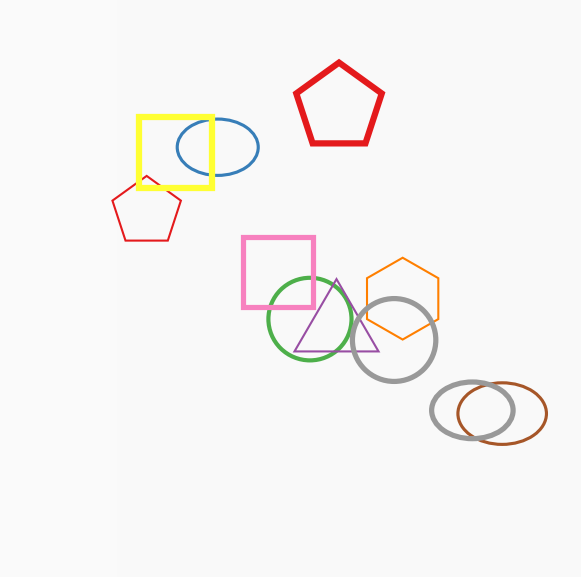[{"shape": "pentagon", "thickness": 3, "radius": 0.39, "center": [0.583, 0.813]}, {"shape": "pentagon", "thickness": 1, "radius": 0.31, "center": [0.252, 0.633]}, {"shape": "oval", "thickness": 1.5, "radius": 0.35, "center": [0.375, 0.744]}, {"shape": "circle", "thickness": 2, "radius": 0.36, "center": [0.533, 0.447]}, {"shape": "triangle", "thickness": 1, "radius": 0.42, "center": [0.579, 0.432]}, {"shape": "hexagon", "thickness": 1, "radius": 0.35, "center": [0.693, 0.482]}, {"shape": "square", "thickness": 3, "radius": 0.31, "center": [0.302, 0.735]}, {"shape": "oval", "thickness": 1.5, "radius": 0.38, "center": [0.864, 0.283]}, {"shape": "square", "thickness": 2.5, "radius": 0.3, "center": [0.478, 0.528]}, {"shape": "oval", "thickness": 2.5, "radius": 0.35, "center": [0.813, 0.289]}, {"shape": "circle", "thickness": 2.5, "radius": 0.36, "center": [0.678, 0.41]}]